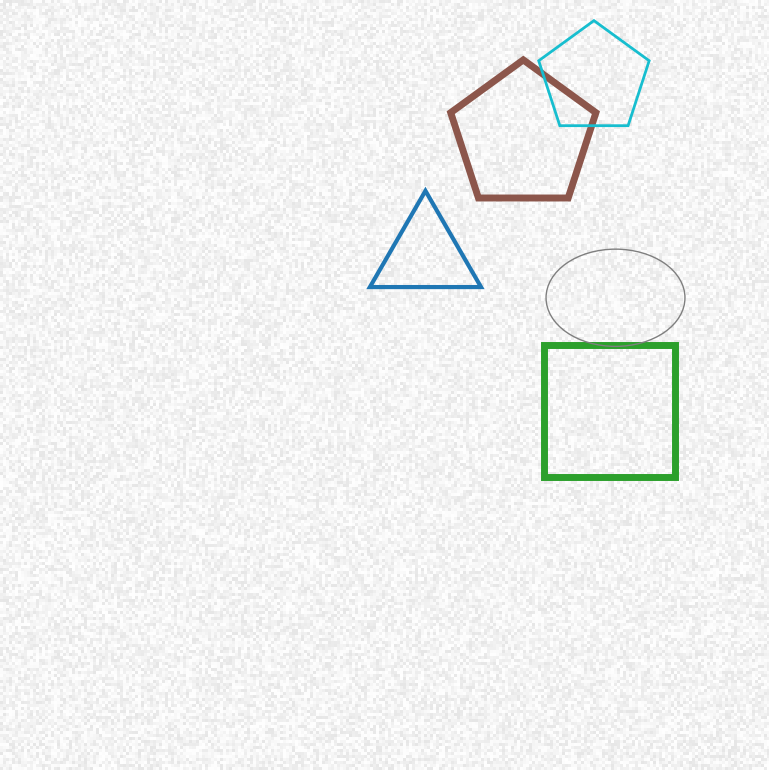[{"shape": "triangle", "thickness": 1.5, "radius": 0.42, "center": [0.553, 0.669]}, {"shape": "square", "thickness": 2.5, "radius": 0.43, "center": [0.792, 0.466]}, {"shape": "pentagon", "thickness": 2.5, "radius": 0.5, "center": [0.68, 0.823]}, {"shape": "oval", "thickness": 0.5, "radius": 0.45, "center": [0.799, 0.613]}, {"shape": "pentagon", "thickness": 1, "radius": 0.38, "center": [0.771, 0.898]}]